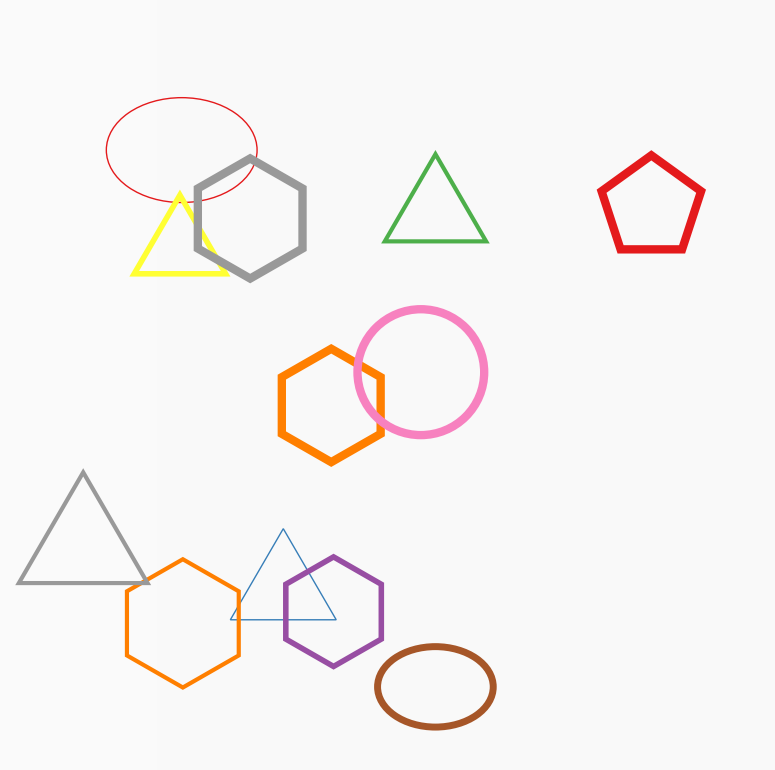[{"shape": "oval", "thickness": 0.5, "radius": 0.49, "center": [0.234, 0.805]}, {"shape": "pentagon", "thickness": 3, "radius": 0.34, "center": [0.84, 0.731]}, {"shape": "triangle", "thickness": 0.5, "radius": 0.39, "center": [0.366, 0.235]}, {"shape": "triangle", "thickness": 1.5, "radius": 0.38, "center": [0.562, 0.724]}, {"shape": "hexagon", "thickness": 2, "radius": 0.36, "center": [0.43, 0.206]}, {"shape": "hexagon", "thickness": 3, "radius": 0.37, "center": [0.427, 0.473]}, {"shape": "hexagon", "thickness": 1.5, "radius": 0.42, "center": [0.236, 0.19]}, {"shape": "triangle", "thickness": 2, "radius": 0.34, "center": [0.232, 0.678]}, {"shape": "oval", "thickness": 2.5, "radius": 0.37, "center": [0.562, 0.108]}, {"shape": "circle", "thickness": 3, "radius": 0.41, "center": [0.543, 0.517]}, {"shape": "hexagon", "thickness": 3, "radius": 0.39, "center": [0.323, 0.716]}, {"shape": "triangle", "thickness": 1.5, "radius": 0.48, "center": [0.107, 0.291]}]